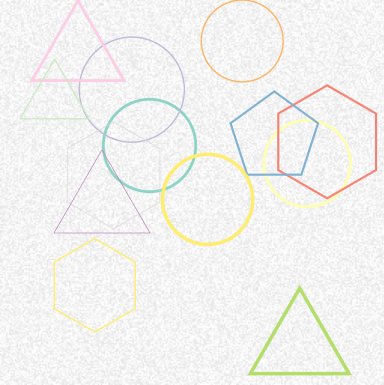[{"shape": "circle", "thickness": 2, "radius": 0.6, "center": [0.388, 0.622]}, {"shape": "circle", "thickness": 2, "radius": 0.56, "center": [0.798, 0.575]}, {"shape": "circle", "thickness": 1, "radius": 0.68, "center": [0.342, 0.767]}, {"shape": "hexagon", "thickness": 1.5, "radius": 0.73, "center": [0.85, 0.632]}, {"shape": "pentagon", "thickness": 1.5, "radius": 0.6, "center": [0.712, 0.643]}, {"shape": "circle", "thickness": 1, "radius": 0.53, "center": [0.629, 0.894]}, {"shape": "triangle", "thickness": 2.5, "radius": 0.74, "center": [0.778, 0.103]}, {"shape": "triangle", "thickness": 2, "radius": 0.69, "center": [0.202, 0.86]}, {"shape": "hexagon", "thickness": 0.5, "radius": 0.69, "center": [0.295, 0.545]}, {"shape": "triangle", "thickness": 0.5, "radius": 0.72, "center": [0.265, 0.467]}, {"shape": "triangle", "thickness": 1, "radius": 0.52, "center": [0.142, 0.743]}, {"shape": "circle", "thickness": 2.5, "radius": 0.59, "center": [0.539, 0.482]}, {"shape": "hexagon", "thickness": 1, "radius": 0.61, "center": [0.246, 0.259]}]